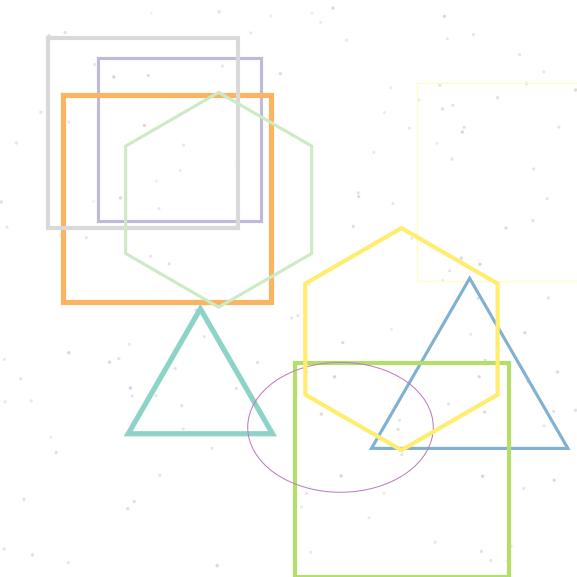[{"shape": "triangle", "thickness": 2.5, "radius": 0.72, "center": [0.347, 0.32]}, {"shape": "square", "thickness": 0.5, "radius": 0.86, "center": [0.894, 0.685]}, {"shape": "square", "thickness": 1.5, "radius": 0.71, "center": [0.311, 0.758]}, {"shape": "triangle", "thickness": 1.5, "radius": 0.98, "center": [0.813, 0.321]}, {"shape": "square", "thickness": 2.5, "radius": 0.9, "center": [0.289, 0.655]}, {"shape": "square", "thickness": 2, "radius": 0.93, "center": [0.696, 0.185]}, {"shape": "square", "thickness": 2, "radius": 0.82, "center": [0.248, 0.77]}, {"shape": "oval", "thickness": 0.5, "radius": 0.8, "center": [0.59, 0.259]}, {"shape": "hexagon", "thickness": 1.5, "radius": 0.93, "center": [0.379, 0.653]}, {"shape": "hexagon", "thickness": 2, "radius": 0.96, "center": [0.695, 0.412]}]